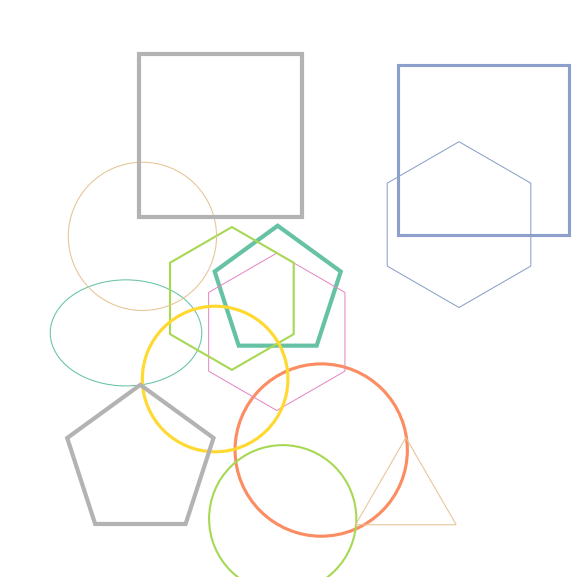[{"shape": "pentagon", "thickness": 2, "radius": 0.57, "center": [0.481, 0.493]}, {"shape": "oval", "thickness": 0.5, "radius": 0.66, "center": [0.218, 0.423]}, {"shape": "circle", "thickness": 1.5, "radius": 0.75, "center": [0.556, 0.22]}, {"shape": "square", "thickness": 1.5, "radius": 0.74, "center": [0.837, 0.739]}, {"shape": "hexagon", "thickness": 0.5, "radius": 0.72, "center": [0.795, 0.61]}, {"shape": "hexagon", "thickness": 0.5, "radius": 0.68, "center": [0.479, 0.425]}, {"shape": "hexagon", "thickness": 1, "radius": 0.62, "center": [0.402, 0.482]}, {"shape": "circle", "thickness": 1, "radius": 0.64, "center": [0.49, 0.101]}, {"shape": "circle", "thickness": 1.5, "radius": 0.63, "center": [0.373, 0.343]}, {"shape": "circle", "thickness": 0.5, "radius": 0.64, "center": [0.247, 0.59]}, {"shape": "triangle", "thickness": 0.5, "radius": 0.5, "center": [0.703, 0.141]}, {"shape": "pentagon", "thickness": 2, "radius": 0.67, "center": [0.243, 0.2]}, {"shape": "square", "thickness": 2, "radius": 0.71, "center": [0.382, 0.764]}]